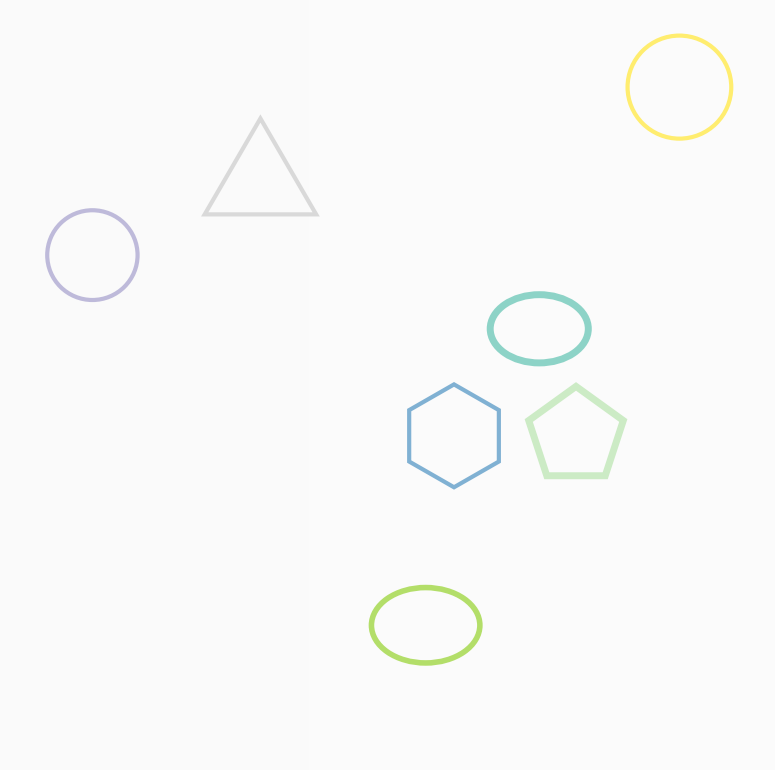[{"shape": "oval", "thickness": 2.5, "radius": 0.32, "center": [0.696, 0.573]}, {"shape": "circle", "thickness": 1.5, "radius": 0.29, "center": [0.119, 0.669]}, {"shape": "hexagon", "thickness": 1.5, "radius": 0.33, "center": [0.586, 0.434]}, {"shape": "oval", "thickness": 2, "radius": 0.35, "center": [0.549, 0.188]}, {"shape": "triangle", "thickness": 1.5, "radius": 0.42, "center": [0.336, 0.763]}, {"shape": "pentagon", "thickness": 2.5, "radius": 0.32, "center": [0.743, 0.434]}, {"shape": "circle", "thickness": 1.5, "radius": 0.33, "center": [0.877, 0.887]}]